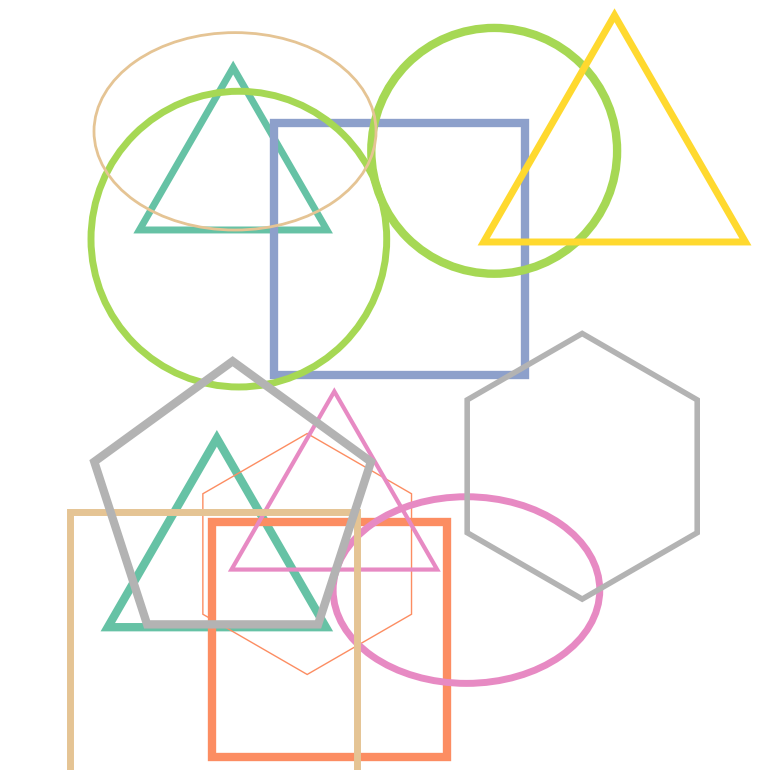[{"shape": "triangle", "thickness": 2.5, "radius": 0.7, "center": [0.303, 0.772]}, {"shape": "triangle", "thickness": 3, "radius": 0.82, "center": [0.282, 0.267]}, {"shape": "hexagon", "thickness": 0.5, "radius": 0.78, "center": [0.399, 0.281]}, {"shape": "square", "thickness": 3, "radius": 0.76, "center": [0.428, 0.17]}, {"shape": "square", "thickness": 3, "radius": 0.82, "center": [0.519, 0.677]}, {"shape": "oval", "thickness": 2.5, "radius": 0.87, "center": [0.606, 0.234]}, {"shape": "triangle", "thickness": 1.5, "radius": 0.77, "center": [0.434, 0.337]}, {"shape": "circle", "thickness": 3, "radius": 0.8, "center": [0.642, 0.804]}, {"shape": "circle", "thickness": 2.5, "radius": 0.96, "center": [0.31, 0.689]}, {"shape": "triangle", "thickness": 2.5, "radius": 0.98, "center": [0.798, 0.784]}, {"shape": "square", "thickness": 2.5, "radius": 0.93, "center": [0.277, 0.15]}, {"shape": "oval", "thickness": 1, "radius": 0.92, "center": [0.305, 0.829]}, {"shape": "hexagon", "thickness": 2, "radius": 0.86, "center": [0.756, 0.394]}, {"shape": "pentagon", "thickness": 3, "radius": 0.94, "center": [0.302, 0.342]}]